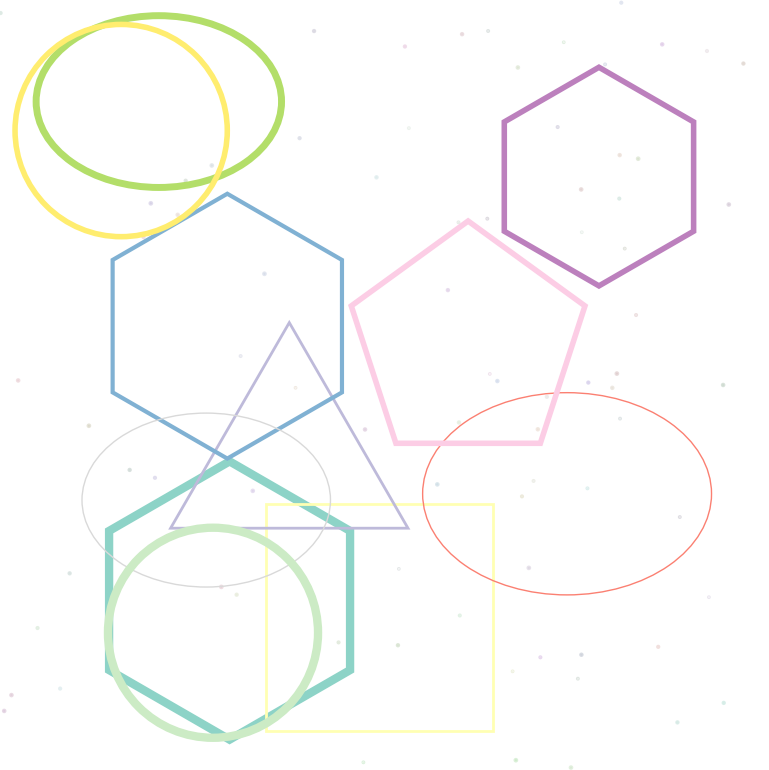[{"shape": "hexagon", "thickness": 3, "radius": 0.9, "center": [0.298, 0.22]}, {"shape": "square", "thickness": 1, "radius": 0.74, "center": [0.493, 0.198]}, {"shape": "triangle", "thickness": 1, "radius": 0.89, "center": [0.376, 0.403]}, {"shape": "oval", "thickness": 0.5, "radius": 0.94, "center": [0.736, 0.359]}, {"shape": "hexagon", "thickness": 1.5, "radius": 0.86, "center": [0.295, 0.576]}, {"shape": "oval", "thickness": 2.5, "radius": 0.8, "center": [0.206, 0.868]}, {"shape": "pentagon", "thickness": 2, "radius": 0.8, "center": [0.608, 0.553]}, {"shape": "oval", "thickness": 0.5, "radius": 0.81, "center": [0.268, 0.351]}, {"shape": "hexagon", "thickness": 2, "radius": 0.71, "center": [0.778, 0.771]}, {"shape": "circle", "thickness": 3, "radius": 0.68, "center": [0.277, 0.178]}, {"shape": "circle", "thickness": 2, "radius": 0.69, "center": [0.157, 0.83]}]